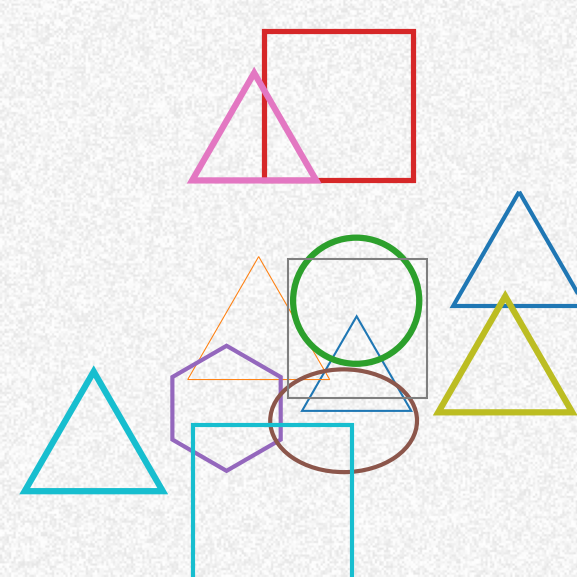[{"shape": "triangle", "thickness": 2, "radius": 0.66, "center": [0.899, 0.535]}, {"shape": "triangle", "thickness": 1, "radius": 0.55, "center": [0.618, 0.342]}, {"shape": "triangle", "thickness": 0.5, "radius": 0.71, "center": [0.448, 0.413]}, {"shape": "circle", "thickness": 3, "radius": 0.55, "center": [0.617, 0.478]}, {"shape": "square", "thickness": 2.5, "radius": 0.65, "center": [0.586, 0.816]}, {"shape": "hexagon", "thickness": 2, "radius": 0.54, "center": [0.392, 0.292]}, {"shape": "oval", "thickness": 2, "radius": 0.64, "center": [0.595, 0.271]}, {"shape": "triangle", "thickness": 3, "radius": 0.62, "center": [0.44, 0.749]}, {"shape": "square", "thickness": 1, "radius": 0.6, "center": [0.619, 0.431]}, {"shape": "triangle", "thickness": 3, "radius": 0.67, "center": [0.875, 0.352]}, {"shape": "triangle", "thickness": 3, "radius": 0.69, "center": [0.162, 0.218]}, {"shape": "square", "thickness": 2, "radius": 0.69, "center": [0.472, 0.125]}]